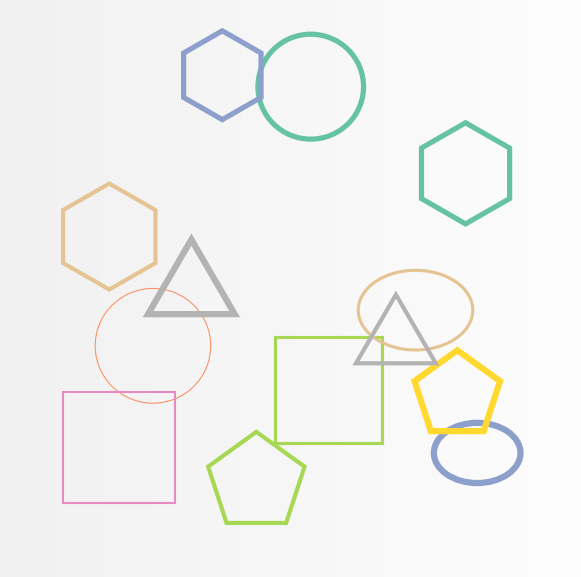[{"shape": "hexagon", "thickness": 2.5, "radius": 0.44, "center": [0.801, 0.699]}, {"shape": "circle", "thickness": 2.5, "radius": 0.45, "center": [0.535, 0.849]}, {"shape": "circle", "thickness": 0.5, "radius": 0.5, "center": [0.263, 0.4]}, {"shape": "oval", "thickness": 3, "radius": 0.37, "center": [0.821, 0.215]}, {"shape": "hexagon", "thickness": 2.5, "radius": 0.38, "center": [0.383, 0.869]}, {"shape": "square", "thickness": 1, "radius": 0.48, "center": [0.204, 0.224]}, {"shape": "pentagon", "thickness": 2, "radius": 0.44, "center": [0.441, 0.164]}, {"shape": "square", "thickness": 1.5, "radius": 0.46, "center": [0.565, 0.323]}, {"shape": "pentagon", "thickness": 3, "radius": 0.39, "center": [0.787, 0.315]}, {"shape": "hexagon", "thickness": 2, "radius": 0.46, "center": [0.188, 0.59]}, {"shape": "oval", "thickness": 1.5, "radius": 0.49, "center": [0.715, 0.462]}, {"shape": "triangle", "thickness": 2, "radius": 0.4, "center": [0.681, 0.41]}, {"shape": "triangle", "thickness": 3, "radius": 0.43, "center": [0.329, 0.498]}]